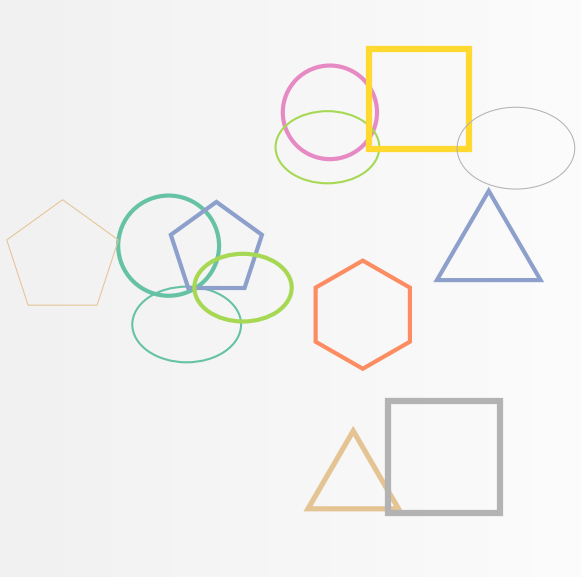[{"shape": "oval", "thickness": 1, "radius": 0.47, "center": [0.321, 0.437]}, {"shape": "circle", "thickness": 2, "radius": 0.43, "center": [0.29, 0.574]}, {"shape": "hexagon", "thickness": 2, "radius": 0.47, "center": [0.624, 0.454]}, {"shape": "triangle", "thickness": 2, "radius": 0.51, "center": [0.841, 0.566]}, {"shape": "pentagon", "thickness": 2, "radius": 0.41, "center": [0.372, 0.567]}, {"shape": "circle", "thickness": 2, "radius": 0.41, "center": [0.568, 0.805]}, {"shape": "oval", "thickness": 1, "radius": 0.45, "center": [0.563, 0.744]}, {"shape": "oval", "thickness": 2, "radius": 0.42, "center": [0.418, 0.501]}, {"shape": "square", "thickness": 3, "radius": 0.43, "center": [0.721, 0.827]}, {"shape": "pentagon", "thickness": 0.5, "radius": 0.5, "center": [0.108, 0.552]}, {"shape": "triangle", "thickness": 2.5, "radius": 0.45, "center": [0.608, 0.163]}, {"shape": "square", "thickness": 3, "radius": 0.48, "center": [0.764, 0.208]}, {"shape": "oval", "thickness": 0.5, "radius": 0.51, "center": [0.888, 0.743]}]